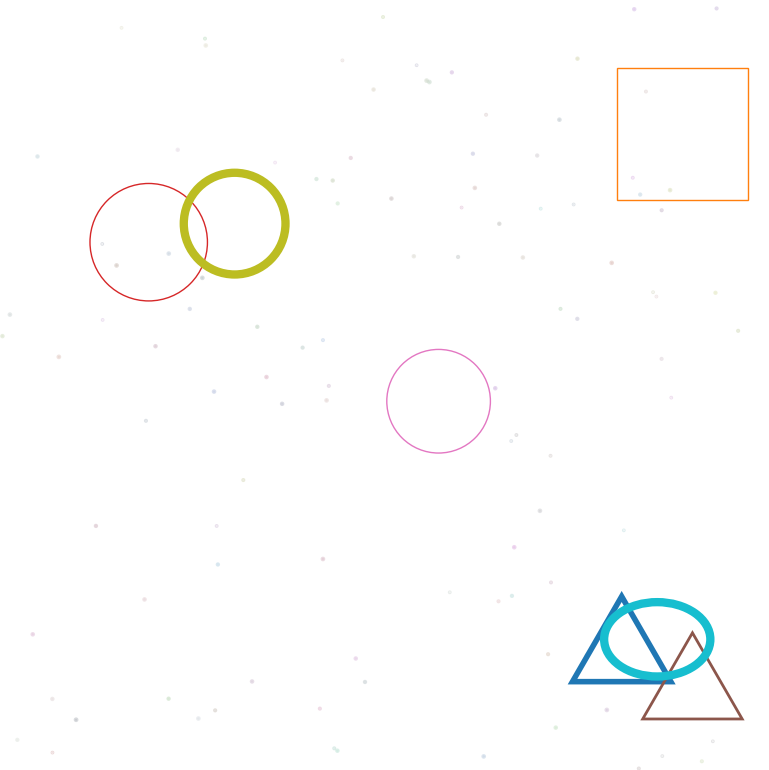[{"shape": "triangle", "thickness": 2, "radius": 0.37, "center": [0.807, 0.152]}, {"shape": "square", "thickness": 0.5, "radius": 0.43, "center": [0.886, 0.826]}, {"shape": "circle", "thickness": 0.5, "radius": 0.38, "center": [0.193, 0.685]}, {"shape": "triangle", "thickness": 1, "radius": 0.37, "center": [0.899, 0.104]}, {"shape": "circle", "thickness": 0.5, "radius": 0.34, "center": [0.57, 0.479]}, {"shape": "circle", "thickness": 3, "radius": 0.33, "center": [0.305, 0.71]}, {"shape": "oval", "thickness": 3, "radius": 0.34, "center": [0.854, 0.17]}]